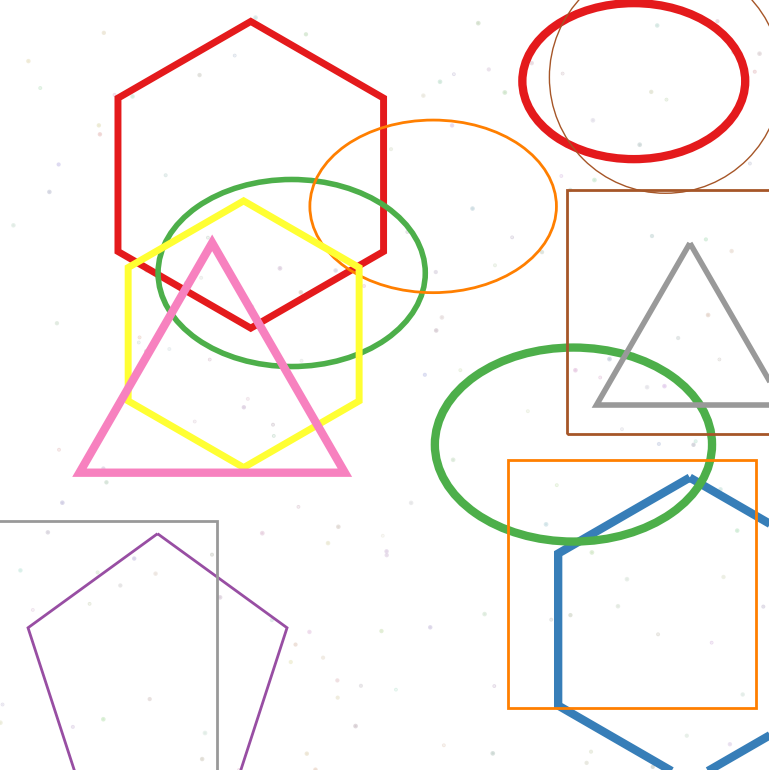[{"shape": "hexagon", "thickness": 2.5, "radius": 1.0, "center": [0.326, 0.773]}, {"shape": "oval", "thickness": 3, "radius": 0.72, "center": [0.823, 0.895]}, {"shape": "hexagon", "thickness": 3, "radius": 0.99, "center": [0.896, 0.182]}, {"shape": "oval", "thickness": 2, "radius": 0.87, "center": [0.379, 0.645]}, {"shape": "oval", "thickness": 3, "radius": 0.9, "center": [0.745, 0.423]}, {"shape": "pentagon", "thickness": 1, "radius": 0.88, "center": [0.205, 0.13]}, {"shape": "oval", "thickness": 1, "radius": 0.8, "center": [0.563, 0.732]}, {"shape": "square", "thickness": 1, "radius": 0.81, "center": [0.821, 0.241]}, {"shape": "hexagon", "thickness": 2.5, "radius": 0.87, "center": [0.316, 0.566]}, {"shape": "circle", "thickness": 0.5, "radius": 0.75, "center": [0.864, 0.9]}, {"shape": "square", "thickness": 1, "radius": 0.79, "center": [0.895, 0.595]}, {"shape": "triangle", "thickness": 3, "radius": 1.0, "center": [0.276, 0.486]}, {"shape": "square", "thickness": 1, "radius": 0.85, "center": [0.113, 0.155]}, {"shape": "triangle", "thickness": 2, "radius": 0.7, "center": [0.896, 0.544]}]